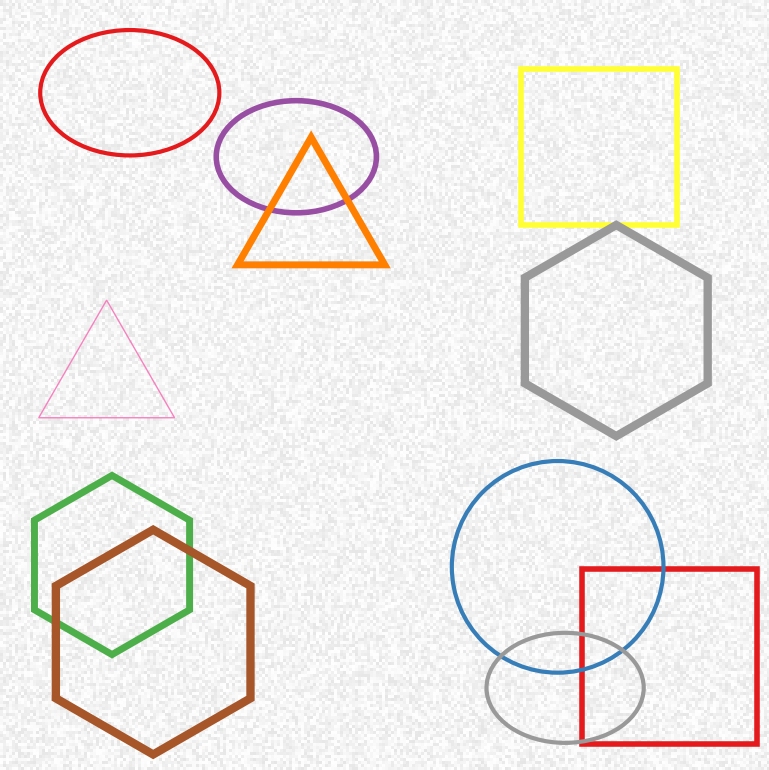[{"shape": "oval", "thickness": 1.5, "radius": 0.58, "center": [0.169, 0.88]}, {"shape": "square", "thickness": 2, "radius": 0.57, "center": [0.87, 0.148]}, {"shape": "circle", "thickness": 1.5, "radius": 0.69, "center": [0.724, 0.264]}, {"shape": "hexagon", "thickness": 2.5, "radius": 0.58, "center": [0.145, 0.266]}, {"shape": "oval", "thickness": 2, "radius": 0.52, "center": [0.385, 0.796]}, {"shape": "triangle", "thickness": 2.5, "radius": 0.55, "center": [0.404, 0.711]}, {"shape": "square", "thickness": 2, "radius": 0.51, "center": [0.778, 0.809]}, {"shape": "hexagon", "thickness": 3, "radius": 0.73, "center": [0.199, 0.166]}, {"shape": "triangle", "thickness": 0.5, "radius": 0.51, "center": [0.138, 0.508]}, {"shape": "oval", "thickness": 1.5, "radius": 0.51, "center": [0.734, 0.107]}, {"shape": "hexagon", "thickness": 3, "radius": 0.69, "center": [0.8, 0.571]}]